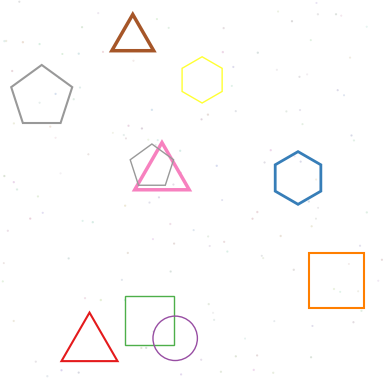[{"shape": "triangle", "thickness": 1.5, "radius": 0.42, "center": [0.232, 0.104]}, {"shape": "hexagon", "thickness": 2, "radius": 0.34, "center": [0.774, 0.538]}, {"shape": "square", "thickness": 1, "radius": 0.32, "center": [0.388, 0.168]}, {"shape": "circle", "thickness": 1, "radius": 0.29, "center": [0.455, 0.121]}, {"shape": "square", "thickness": 1.5, "radius": 0.36, "center": [0.874, 0.271]}, {"shape": "hexagon", "thickness": 1, "radius": 0.3, "center": [0.525, 0.792]}, {"shape": "triangle", "thickness": 2.5, "radius": 0.31, "center": [0.345, 0.9]}, {"shape": "triangle", "thickness": 2.5, "radius": 0.41, "center": [0.421, 0.548]}, {"shape": "pentagon", "thickness": 1, "radius": 0.3, "center": [0.395, 0.567]}, {"shape": "pentagon", "thickness": 1.5, "radius": 0.42, "center": [0.108, 0.748]}]